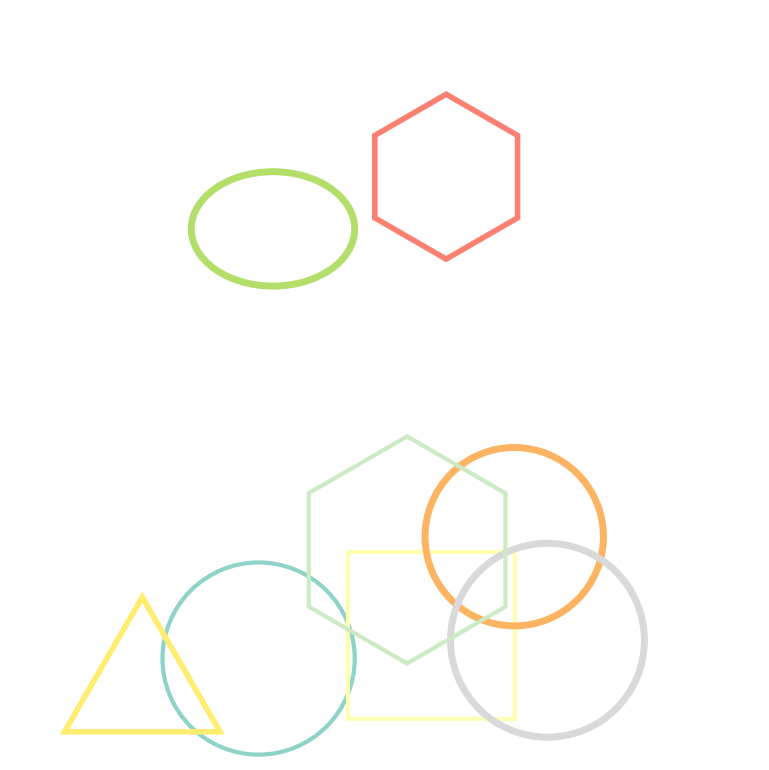[{"shape": "circle", "thickness": 1.5, "radius": 0.62, "center": [0.336, 0.145]}, {"shape": "square", "thickness": 1.5, "radius": 0.54, "center": [0.561, 0.174]}, {"shape": "hexagon", "thickness": 2, "radius": 0.54, "center": [0.579, 0.771]}, {"shape": "circle", "thickness": 2.5, "radius": 0.58, "center": [0.668, 0.303]}, {"shape": "oval", "thickness": 2.5, "radius": 0.53, "center": [0.355, 0.703]}, {"shape": "circle", "thickness": 2.5, "radius": 0.63, "center": [0.711, 0.169]}, {"shape": "hexagon", "thickness": 1.5, "radius": 0.74, "center": [0.529, 0.286]}, {"shape": "triangle", "thickness": 2, "radius": 0.58, "center": [0.185, 0.108]}]